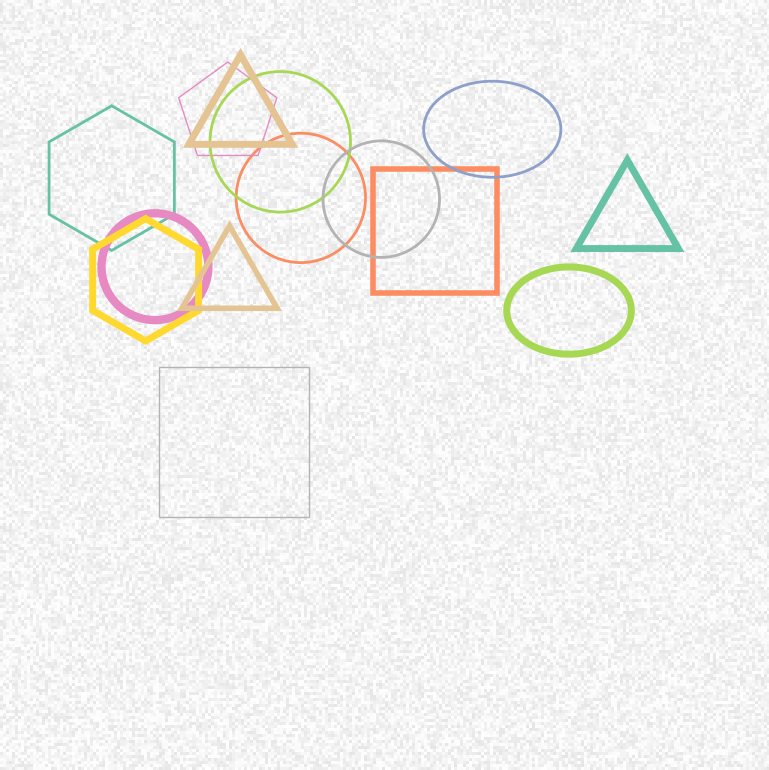[{"shape": "hexagon", "thickness": 1, "radius": 0.47, "center": [0.145, 0.769]}, {"shape": "triangle", "thickness": 2.5, "radius": 0.38, "center": [0.815, 0.715]}, {"shape": "square", "thickness": 2, "radius": 0.4, "center": [0.565, 0.7]}, {"shape": "circle", "thickness": 1, "radius": 0.42, "center": [0.391, 0.743]}, {"shape": "oval", "thickness": 1, "radius": 0.45, "center": [0.639, 0.832]}, {"shape": "pentagon", "thickness": 0.5, "radius": 0.34, "center": [0.296, 0.852]}, {"shape": "circle", "thickness": 3, "radius": 0.35, "center": [0.201, 0.654]}, {"shape": "circle", "thickness": 1, "radius": 0.46, "center": [0.364, 0.816]}, {"shape": "oval", "thickness": 2.5, "radius": 0.4, "center": [0.739, 0.597]}, {"shape": "hexagon", "thickness": 2.5, "radius": 0.4, "center": [0.189, 0.637]}, {"shape": "triangle", "thickness": 2, "radius": 0.36, "center": [0.298, 0.635]}, {"shape": "triangle", "thickness": 2.5, "radius": 0.39, "center": [0.312, 0.851]}, {"shape": "square", "thickness": 0.5, "radius": 0.49, "center": [0.304, 0.426]}, {"shape": "circle", "thickness": 1, "radius": 0.38, "center": [0.495, 0.741]}]